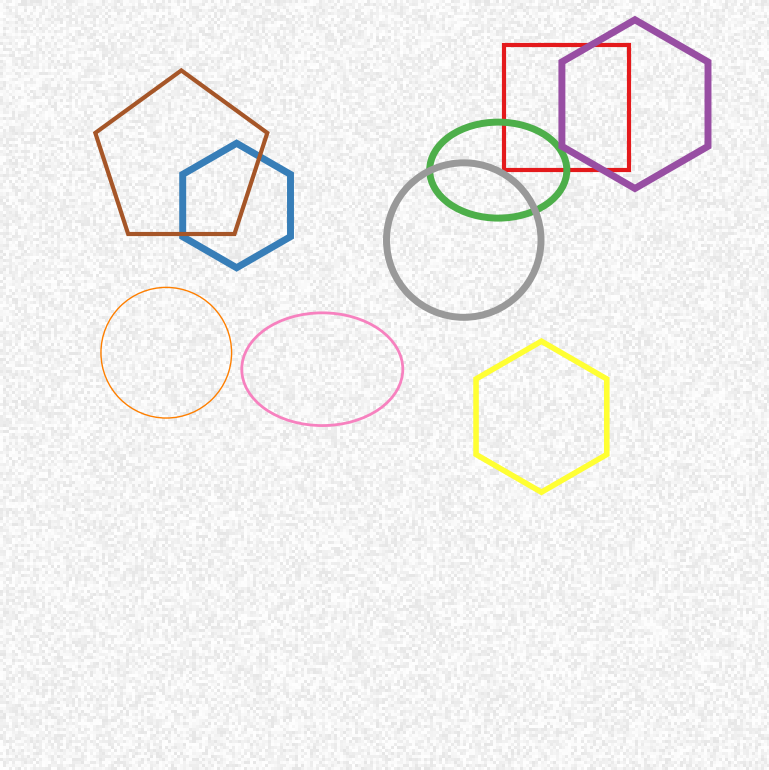[{"shape": "square", "thickness": 1.5, "radius": 0.41, "center": [0.736, 0.86]}, {"shape": "hexagon", "thickness": 2.5, "radius": 0.4, "center": [0.307, 0.733]}, {"shape": "oval", "thickness": 2.5, "radius": 0.45, "center": [0.647, 0.779]}, {"shape": "hexagon", "thickness": 2.5, "radius": 0.55, "center": [0.825, 0.865]}, {"shape": "circle", "thickness": 0.5, "radius": 0.42, "center": [0.216, 0.542]}, {"shape": "hexagon", "thickness": 2, "radius": 0.49, "center": [0.703, 0.459]}, {"shape": "pentagon", "thickness": 1.5, "radius": 0.59, "center": [0.235, 0.791]}, {"shape": "oval", "thickness": 1, "radius": 0.52, "center": [0.419, 0.521]}, {"shape": "circle", "thickness": 2.5, "radius": 0.5, "center": [0.602, 0.688]}]